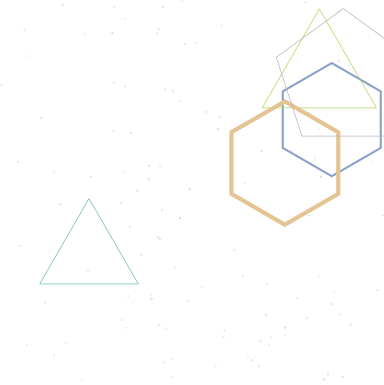[{"shape": "triangle", "thickness": 0.5, "radius": 0.74, "center": [0.231, 0.336]}, {"shape": "hexagon", "thickness": 1.5, "radius": 0.73, "center": [0.862, 0.689]}, {"shape": "triangle", "thickness": 0.5, "radius": 0.86, "center": [0.83, 0.806]}, {"shape": "hexagon", "thickness": 3, "radius": 0.8, "center": [0.74, 0.577]}, {"shape": "pentagon", "thickness": 0.5, "radius": 0.92, "center": [0.892, 0.795]}]